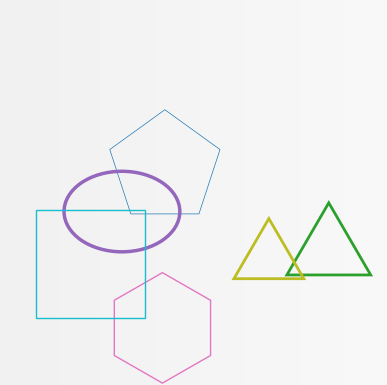[{"shape": "pentagon", "thickness": 0.5, "radius": 0.75, "center": [0.425, 0.565]}, {"shape": "triangle", "thickness": 2, "radius": 0.62, "center": [0.848, 0.348]}, {"shape": "oval", "thickness": 2.5, "radius": 0.75, "center": [0.315, 0.451]}, {"shape": "hexagon", "thickness": 1, "radius": 0.72, "center": [0.419, 0.148]}, {"shape": "triangle", "thickness": 2, "radius": 0.52, "center": [0.694, 0.328]}, {"shape": "square", "thickness": 1, "radius": 0.7, "center": [0.233, 0.314]}]